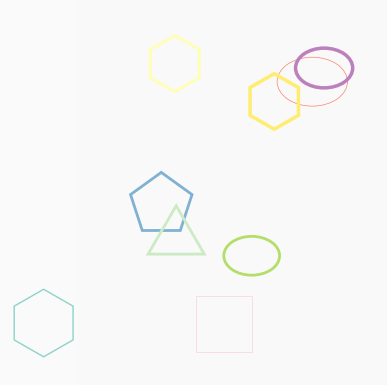[{"shape": "hexagon", "thickness": 1, "radius": 0.44, "center": [0.113, 0.161]}, {"shape": "hexagon", "thickness": 2, "radius": 0.37, "center": [0.451, 0.835]}, {"shape": "oval", "thickness": 0.5, "radius": 0.45, "center": [0.806, 0.788]}, {"shape": "pentagon", "thickness": 2, "radius": 0.42, "center": [0.416, 0.469]}, {"shape": "oval", "thickness": 2, "radius": 0.36, "center": [0.65, 0.336]}, {"shape": "square", "thickness": 0.5, "radius": 0.36, "center": [0.577, 0.158]}, {"shape": "oval", "thickness": 2.5, "radius": 0.37, "center": [0.836, 0.823]}, {"shape": "triangle", "thickness": 2, "radius": 0.42, "center": [0.455, 0.382]}, {"shape": "hexagon", "thickness": 2.5, "radius": 0.36, "center": [0.708, 0.736]}]